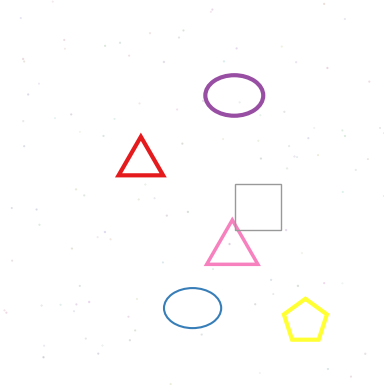[{"shape": "triangle", "thickness": 3, "radius": 0.33, "center": [0.366, 0.578]}, {"shape": "oval", "thickness": 1.5, "radius": 0.37, "center": [0.5, 0.2]}, {"shape": "oval", "thickness": 3, "radius": 0.38, "center": [0.609, 0.752]}, {"shape": "pentagon", "thickness": 3, "radius": 0.29, "center": [0.793, 0.165]}, {"shape": "triangle", "thickness": 2.5, "radius": 0.38, "center": [0.603, 0.352]}, {"shape": "square", "thickness": 1, "radius": 0.3, "center": [0.671, 0.462]}]